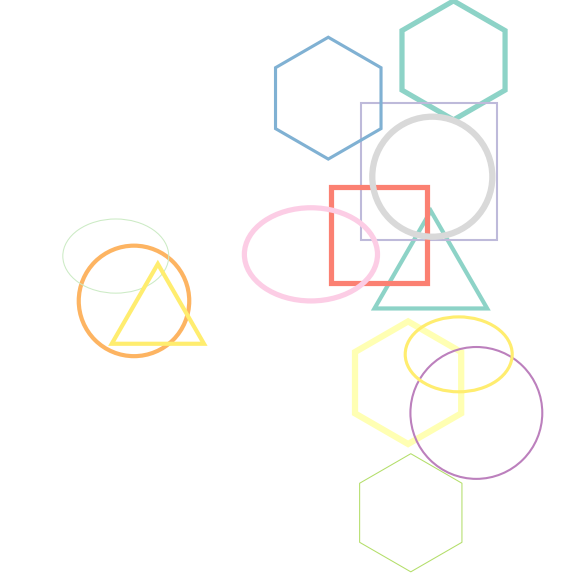[{"shape": "triangle", "thickness": 2, "radius": 0.56, "center": [0.746, 0.521]}, {"shape": "hexagon", "thickness": 2.5, "radius": 0.52, "center": [0.785, 0.895]}, {"shape": "hexagon", "thickness": 3, "radius": 0.53, "center": [0.707, 0.336]}, {"shape": "square", "thickness": 1, "radius": 0.59, "center": [0.743, 0.702]}, {"shape": "square", "thickness": 2.5, "radius": 0.42, "center": [0.656, 0.592]}, {"shape": "hexagon", "thickness": 1.5, "radius": 0.53, "center": [0.568, 0.829]}, {"shape": "circle", "thickness": 2, "radius": 0.48, "center": [0.232, 0.478]}, {"shape": "hexagon", "thickness": 0.5, "radius": 0.51, "center": [0.711, 0.111]}, {"shape": "oval", "thickness": 2.5, "radius": 0.58, "center": [0.538, 0.559]}, {"shape": "circle", "thickness": 3, "radius": 0.52, "center": [0.749, 0.693]}, {"shape": "circle", "thickness": 1, "radius": 0.57, "center": [0.825, 0.284]}, {"shape": "oval", "thickness": 0.5, "radius": 0.46, "center": [0.2, 0.556]}, {"shape": "oval", "thickness": 1.5, "radius": 0.46, "center": [0.794, 0.386]}, {"shape": "triangle", "thickness": 2, "radius": 0.46, "center": [0.273, 0.45]}]